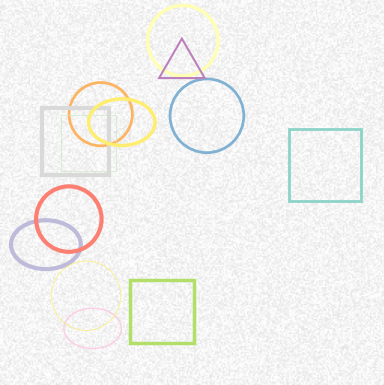[{"shape": "square", "thickness": 2, "radius": 0.47, "center": [0.844, 0.572]}, {"shape": "circle", "thickness": 2.5, "radius": 0.46, "center": [0.475, 0.894]}, {"shape": "oval", "thickness": 3, "radius": 0.45, "center": [0.119, 0.365]}, {"shape": "circle", "thickness": 3, "radius": 0.43, "center": [0.179, 0.431]}, {"shape": "circle", "thickness": 2, "radius": 0.48, "center": [0.537, 0.699]}, {"shape": "circle", "thickness": 2, "radius": 0.41, "center": [0.262, 0.703]}, {"shape": "square", "thickness": 2.5, "radius": 0.41, "center": [0.421, 0.191]}, {"shape": "oval", "thickness": 1, "radius": 0.37, "center": [0.241, 0.147]}, {"shape": "square", "thickness": 3, "radius": 0.44, "center": [0.197, 0.632]}, {"shape": "triangle", "thickness": 1.5, "radius": 0.34, "center": [0.472, 0.831]}, {"shape": "square", "thickness": 0.5, "radius": 0.36, "center": [0.23, 0.628]}, {"shape": "oval", "thickness": 2.5, "radius": 0.43, "center": [0.316, 0.683]}, {"shape": "circle", "thickness": 0.5, "radius": 0.45, "center": [0.224, 0.232]}]